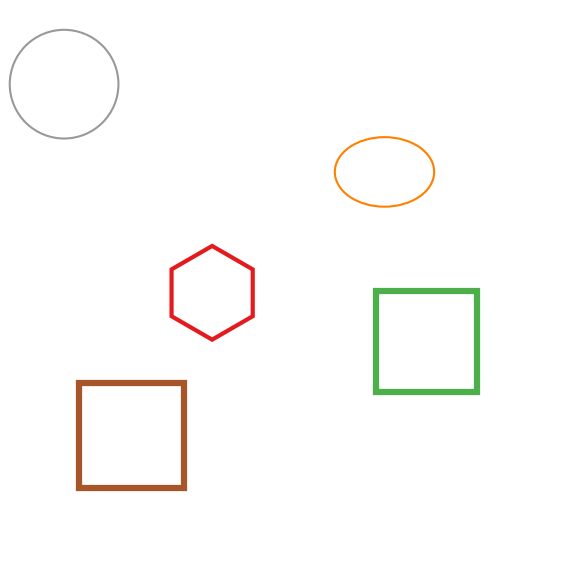[{"shape": "hexagon", "thickness": 2, "radius": 0.41, "center": [0.367, 0.492]}, {"shape": "square", "thickness": 3, "radius": 0.44, "center": [0.739, 0.408]}, {"shape": "oval", "thickness": 1, "radius": 0.43, "center": [0.666, 0.701]}, {"shape": "square", "thickness": 3, "radius": 0.45, "center": [0.227, 0.245]}, {"shape": "circle", "thickness": 1, "radius": 0.47, "center": [0.111, 0.853]}]